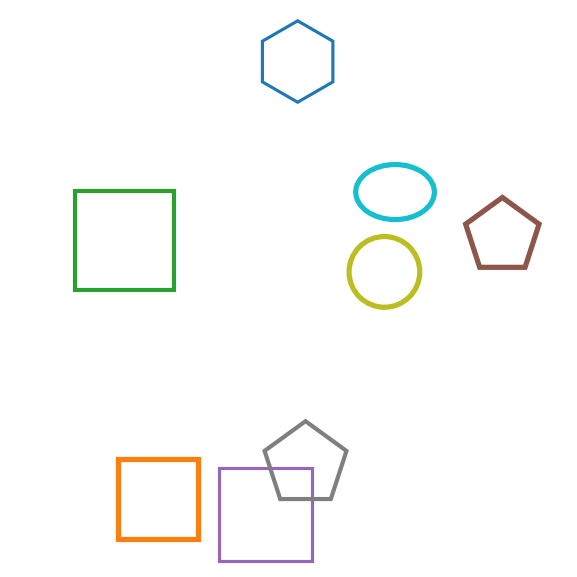[{"shape": "hexagon", "thickness": 1.5, "radius": 0.35, "center": [0.515, 0.893]}, {"shape": "square", "thickness": 2.5, "radius": 0.35, "center": [0.273, 0.135]}, {"shape": "square", "thickness": 2, "radius": 0.43, "center": [0.216, 0.583]}, {"shape": "square", "thickness": 1.5, "radius": 0.4, "center": [0.46, 0.108]}, {"shape": "pentagon", "thickness": 2.5, "radius": 0.33, "center": [0.87, 0.59]}, {"shape": "pentagon", "thickness": 2, "radius": 0.37, "center": [0.529, 0.195]}, {"shape": "circle", "thickness": 2.5, "radius": 0.31, "center": [0.666, 0.528]}, {"shape": "oval", "thickness": 2.5, "radius": 0.34, "center": [0.684, 0.667]}]